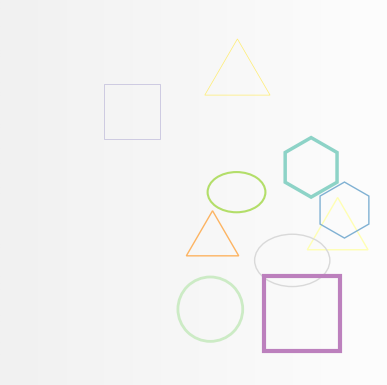[{"shape": "hexagon", "thickness": 2.5, "radius": 0.39, "center": [0.803, 0.565]}, {"shape": "triangle", "thickness": 1, "radius": 0.45, "center": [0.871, 0.397]}, {"shape": "square", "thickness": 0.5, "radius": 0.36, "center": [0.341, 0.711]}, {"shape": "hexagon", "thickness": 1, "radius": 0.36, "center": [0.889, 0.454]}, {"shape": "triangle", "thickness": 1, "radius": 0.39, "center": [0.548, 0.375]}, {"shape": "oval", "thickness": 1.5, "radius": 0.37, "center": [0.61, 0.501]}, {"shape": "oval", "thickness": 1, "radius": 0.49, "center": [0.754, 0.324]}, {"shape": "square", "thickness": 3, "radius": 0.49, "center": [0.779, 0.186]}, {"shape": "circle", "thickness": 2, "radius": 0.42, "center": [0.543, 0.197]}, {"shape": "triangle", "thickness": 0.5, "radius": 0.49, "center": [0.613, 0.802]}]